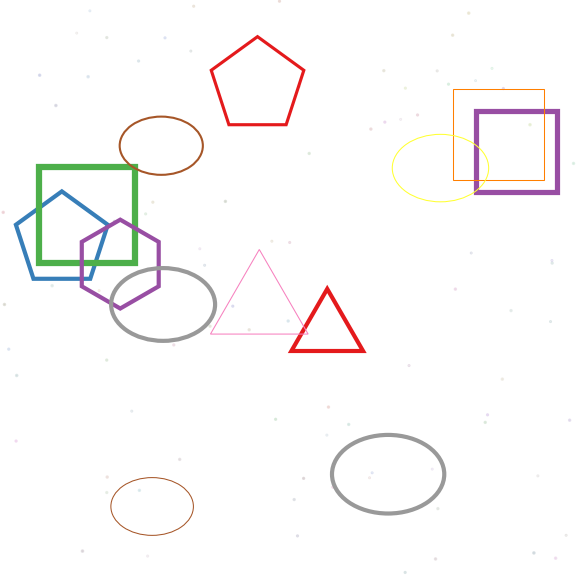[{"shape": "triangle", "thickness": 2, "radius": 0.36, "center": [0.567, 0.427]}, {"shape": "pentagon", "thickness": 1.5, "radius": 0.42, "center": [0.446, 0.851]}, {"shape": "pentagon", "thickness": 2, "radius": 0.42, "center": [0.107, 0.584]}, {"shape": "square", "thickness": 3, "radius": 0.42, "center": [0.151, 0.627]}, {"shape": "square", "thickness": 2.5, "radius": 0.35, "center": [0.894, 0.737]}, {"shape": "hexagon", "thickness": 2, "radius": 0.38, "center": [0.208, 0.542]}, {"shape": "square", "thickness": 0.5, "radius": 0.4, "center": [0.863, 0.766]}, {"shape": "oval", "thickness": 0.5, "radius": 0.42, "center": [0.763, 0.708]}, {"shape": "oval", "thickness": 0.5, "radius": 0.36, "center": [0.263, 0.122]}, {"shape": "oval", "thickness": 1, "radius": 0.36, "center": [0.279, 0.747]}, {"shape": "triangle", "thickness": 0.5, "radius": 0.49, "center": [0.449, 0.469]}, {"shape": "oval", "thickness": 2, "radius": 0.45, "center": [0.282, 0.472]}, {"shape": "oval", "thickness": 2, "radius": 0.49, "center": [0.672, 0.178]}]